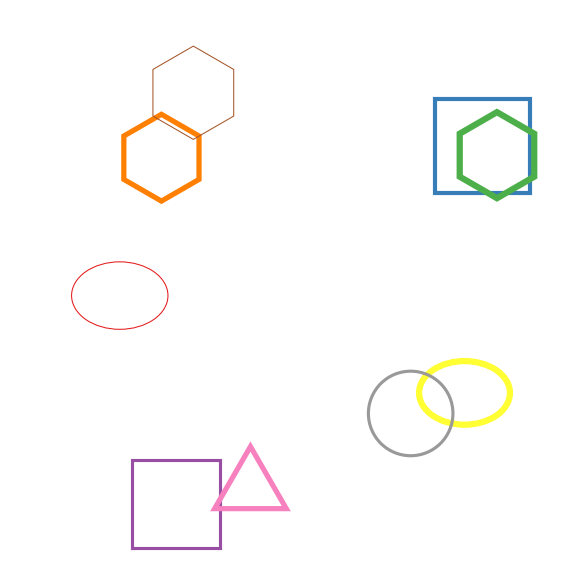[{"shape": "oval", "thickness": 0.5, "radius": 0.42, "center": [0.207, 0.487]}, {"shape": "square", "thickness": 2, "radius": 0.41, "center": [0.835, 0.746]}, {"shape": "hexagon", "thickness": 3, "radius": 0.37, "center": [0.861, 0.73]}, {"shape": "square", "thickness": 1.5, "radius": 0.38, "center": [0.305, 0.126]}, {"shape": "hexagon", "thickness": 2.5, "radius": 0.38, "center": [0.28, 0.726]}, {"shape": "oval", "thickness": 3, "radius": 0.39, "center": [0.804, 0.319]}, {"shape": "hexagon", "thickness": 0.5, "radius": 0.4, "center": [0.335, 0.839]}, {"shape": "triangle", "thickness": 2.5, "radius": 0.36, "center": [0.434, 0.154]}, {"shape": "circle", "thickness": 1.5, "radius": 0.37, "center": [0.711, 0.283]}]